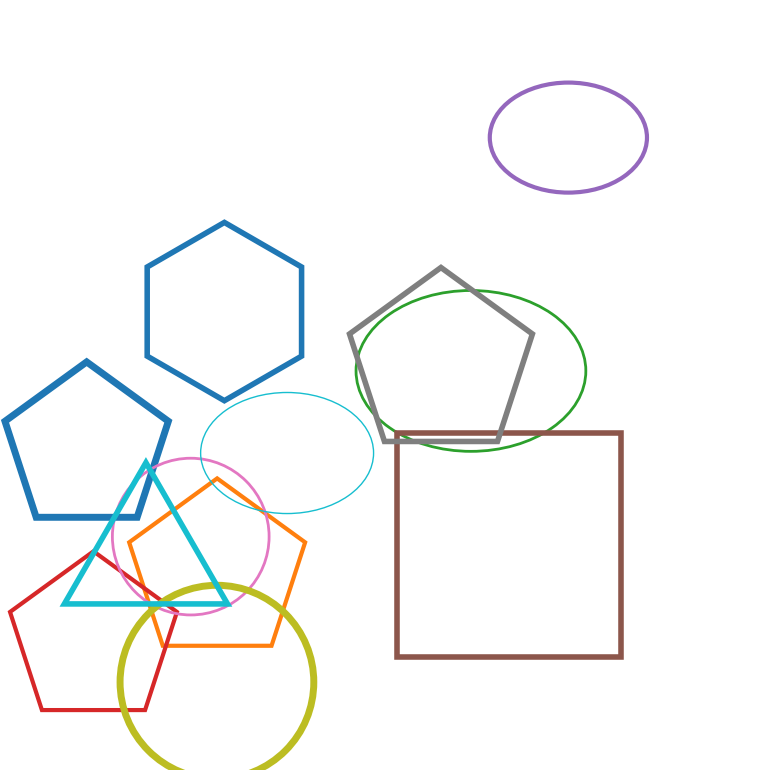[{"shape": "pentagon", "thickness": 2.5, "radius": 0.56, "center": [0.113, 0.418]}, {"shape": "hexagon", "thickness": 2, "radius": 0.58, "center": [0.291, 0.595]}, {"shape": "pentagon", "thickness": 1.5, "radius": 0.6, "center": [0.282, 0.259]}, {"shape": "oval", "thickness": 1, "radius": 0.75, "center": [0.612, 0.518]}, {"shape": "pentagon", "thickness": 1.5, "radius": 0.57, "center": [0.121, 0.17]}, {"shape": "oval", "thickness": 1.5, "radius": 0.51, "center": [0.738, 0.821]}, {"shape": "square", "thickness": 2, "radius": 0.73, "center": [0.661, 0.292]}, {"shape": "circle", "thickness": 1, "radius": 0.51, "center": [0.248, 0.303]}, {"shape": "pentagon", "thickness": 2, "radius": 0.62, "center": [0.573, 0.528]}, {"shape": "circle", "thickness": 2.5, "radius": 0.63, "center": [0.282, 0.114]}, {"shape": "oval", "thickness": 0.5, "radius": 0.56, "center": [0.373, 0.412]}, {"shape": "triangle", "thickness": 2, "radius": 0.61, "center": [0.19, 0.277]}]